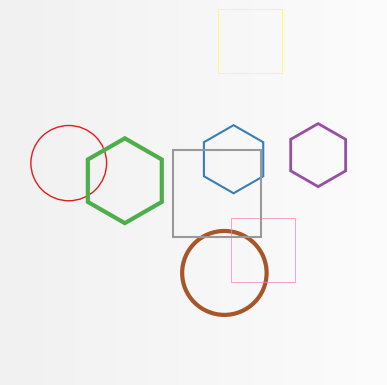[{"shape": "circle", "thickness": 1, "radius": 0.49, "center": [0.177, 0.576]}, {"shape": "hexagon", "thickness": 1.5, "radius": 0.44, "center": [0.603, 0.586]}, {"shape": "hexagon", "thickness": 3, "radius": 0.55, "center": [0.322, 0.531]}, {"shape": "hexagon", "thickness": 2, "radius": 0.41, "center": [0.821, 0.597]}, {"shape": "square", "thickness": 0.5, "radius": 0.41, "center": [0.645, 0.894]}, {"shape": "circle", "thickness": 3, "radius": 0.54, "center": [0.579, 0.291]}, {"shape": "square", "thickness": 0.5, "radius": 0.42, "center": [0.679, 0.351]}, {"shape": "square", "thickness": 1.5, "radius": 0.57, "center": [0.56, 0.498]}]